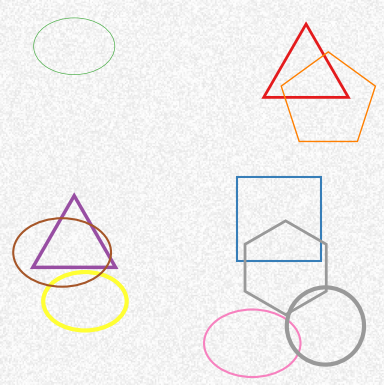[{"shape": "triangle", "thickness": 2, "radius": 0.63, "center": [0.795, 0.811]}, {"shape": "square", "thickness": 1.5, "radius": 0.55, "center": [0.724, 0.431]}, {"shape": "oval", "thickness": 0.5, "radius": 0.53, "center": [0.193, 0.88]}, {"shape": "triangle", "thickness": 2.5, "radius": 0.62, "center": [0.193, 0.368]}, {"shape": "pentagon", "thickness": 1, "radius": 0.64, "center": [0.853, 0.737]}, {"shape": "oval", "thickness": 3, "radius": 0.54, "center": [0.221, 0.218]}, {"shape": "oval", "thickness": 1.5, "radius": 0.63, "center": [0.161, 0.344]}, {"shape": "oval", "thickness": 1.5, "radius": 0.63, "center": [0.655, 0.108]}, {"shape": "circle", "thickness": 3, "radius": 0.5, "center": [0.845, 0.153]}, {"shape": "hexagon", "thickness": 2, "radius": 0.61, "center": [0.742, 0.305]}]